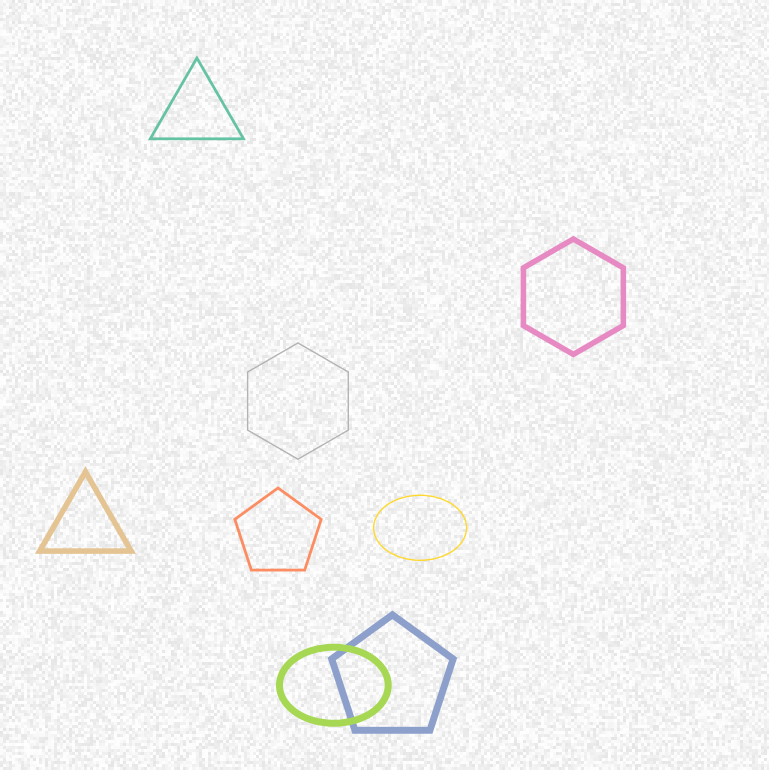[{"shape": "triangle", "thickness": 1, "radius": 0.35, "center": [0.256, 0.855]}, {"shape": "pentagon", "thickness": 1, "radius": 0.29, "center": [0.361, 0.307]}, {"shape": "pentagon", "thickness": 2.5, "radius": 0.41, "center": [0.51, 0.119]}, {"shape": "hexagon", "thickness": 2, "radius": 0.37, "center": [0.745, 0.615]}, {"shape": "oval", "thickness": 2.5, "radius": 0.35, "center": [0.434, 0.11]}, {"shape": "oval", "thickness": 0.5, "radius": 0.3, "center": [0.546, 0.315]}, {"shape": "triangle", "thickness": 2, "radius": 0.34, "center": [0.111, 0.319]}, {"shape": "hexagon", "thickness": 0.5, "radius": 0.38, "center": [0.387, 0.479]}]